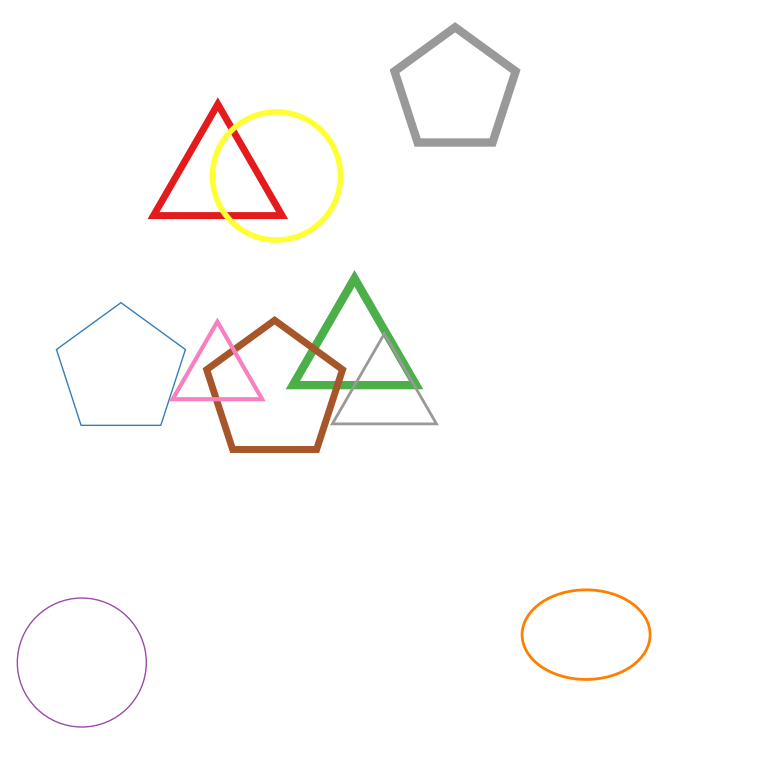[{"shape": "triangle", "thickness": 2.5, "radius": 0.48, "center": [0.283, 0.768]}, {"shape": "pentagon", "thickness": 0.5, "radius": 0.44, "center": [0.157, 0.519]}, {"shape": "triangle", "thickness": 3, "radius": 0.46, "center": [0.46, 0.546]}, {"shape": "circle", "thickness": 0.5, "radius": 0.42, "center": [0.106, 0.14]}, {"shape": "oval", "thickness": 1, "radius": 0.42, "center": [0.761, 0.176]}, {"shape": "circle", "thickness": 2, "radius": 0.42, "center": [0.359, 0.771]}, {"shape": "pentagon", "thickness": 2.5, "radius": 0.46, "center": [0.357, 0.491]}, {"shape": "triangle", "thickness": 1.5, "radius": 0.34, "center": [0.282, 0.515]}, {"shape": "pentagon", "thickness": 3, "radius": 0.41, "center": [0.591, 0.882]}, {"shape": "triangle", "thickness": 1, "radius": 0.39, "center": [0.499, 0.489]}]